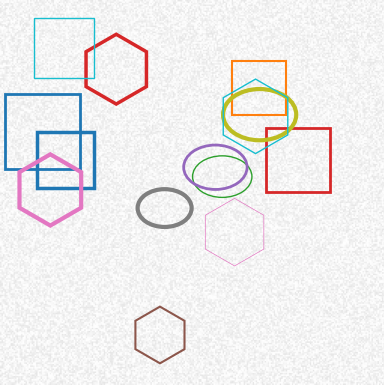[{"shape": "square", "thickness": 2.5, "radius": 0.37, "center": [0.17, 0.585]}, {"shape": "square", "thickness": 2, "radius": 0.49, "center": [0.111, 0.657]}, {"shape": "square", "thickness": 1.5, "radius": 0.35, "center": [0.674, 0.772]}, {"shape": "oval", "thickness": 1, "radius": 0.39, "center": [0.577, 0.541]}, {"shape": "hexagon", "thickness": 2.5, "radius": 0.45, "center": [0.302, 0.82]}, {"shape": "square", "thickness": 2, "radius": 0.41, "center": [0.774, 0.584]}, {"shape": "oval", "thickness": 2, "radius": 0.41, "center": [0.559, 0.566]}, {"shape": "hexagon", "thickness": 1.5, "radius": 0.37, "center": [0.415, 0.13]}, {"shape": "hexagon", "thickness": 3, "radius": 0.46, "center": [0.131, 0.507]}, {"shape": "hexagon", "thickness": 0.5, "radius": 0.44, "center": [0.609, 0.397]}, {"shape": "oval", "thickness": 3, "radius": 0.35, "center": [0.428, 0.46]}, {"shape": "oval", "thickness": 3, "radius": 0.48, "center": [0.674, 0.702]}, {"shape": "square", "thickness": 1, "radius": 0.39, "center": [0.167, 0.874]}, {"shape": "hexagon", "thickness": 1, "radius": 0.48, "center": [0.664, 0.698]}]